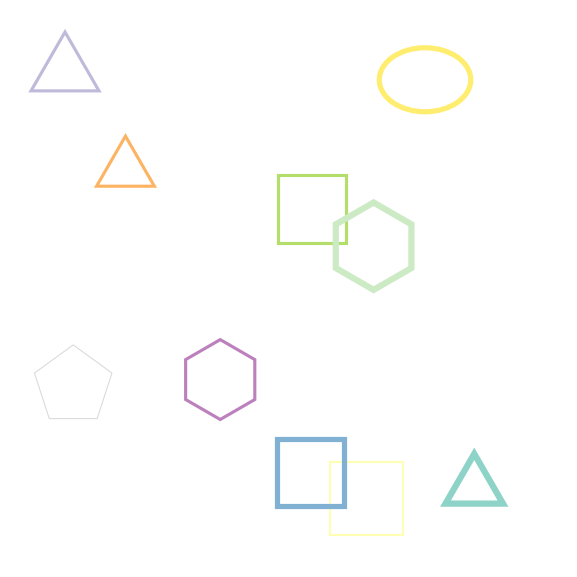[{"shape": "triangle", "thickness": 3, "radius": 0.29, "center": [0.821, 0.156]}, {"shape": "square", "thickness": 1, "radius": 0.32, "center": [0.635, 0.136]}, {"shape": "triangle", "thickness": 1.5, "radius": 0.34, "center": [0.113, 0.876]}, {"shape": "square", "thickness": 2.5, "radius": 0.29, "center": [0.538, 0.181]}, {"shape": "triangle", "thickness": 1.5, "radius": 0.29, "center": [0.217, 0.706]}, {"shape": "square", "thickness": 1.5, "radius": 0.29, "center": [0.54, 0.638]}, {"shape": "pentagon", "thickness": 0.5, "radius": 0.35, "center": [0.127, 0.331]}, {"shape": "hexagon", "thickness": 1.5, "radius": 0.35, "center": [0.381, 0.342]}, {"shape": "hexagon", "thickness": 3, "radius": 0.38, "center": [0.647, 0.573]}, {"shape": "oval", "thickness": 2.5, "radius": 0.4, "center": [0.736, 0.861]}]